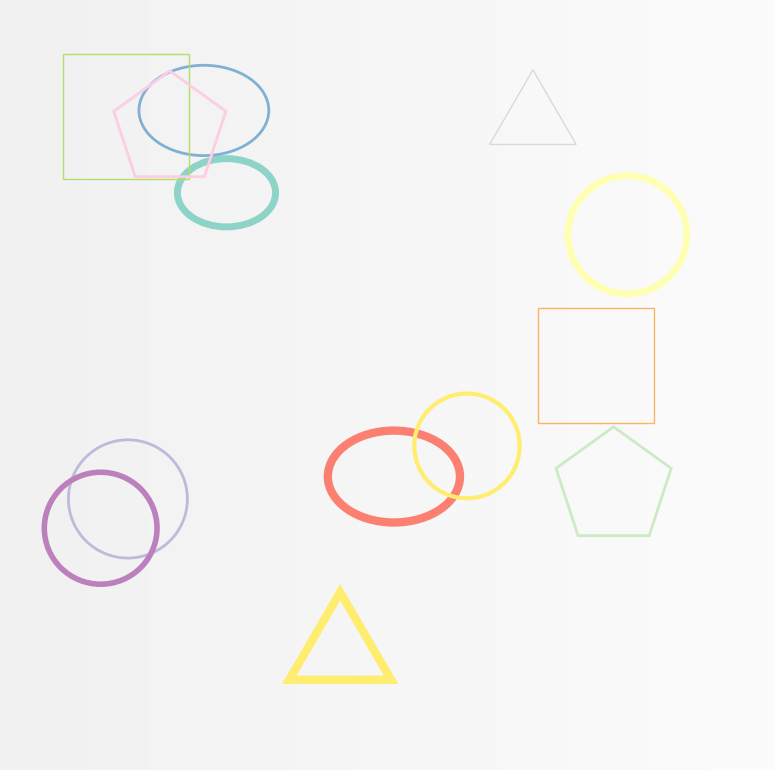[{"shape": "oval", "thickness": 2.5, "radius": 0.32, "center": [0.292, 0.75]}, {"shape": "circle", "thickness": 2.5, "radius": 0.38, "center": [0.809, 0.695]}, {"shape": "circle", "thickness": 1, "radius": 0.38, "center": [0.165, 0.352]}, {"shape": "oval", "thickness": 3, "radius": 0.43, "center": [0.508, 0.381]}, {"shape": "oval", "thickness": 1, "radius": 0.42, "center": [0.263, 0.857]}, {"shape": "square", "thickness": 0.5, "radius": 0.38, "center": [0.769, 0.525]}, {"shape": "square", "thickness": 0.5, "radius": 0.41, "center": [0.162, 0.849]}, {"shape": "pentagon", "thickness": 1, "radius": 0.38, "center": [0.219, 0.832]}, {"shape": "triangle", "thickness": 0.5, "radius": 0.32, "center": [0.688, 0.845]}, {"shape": "circle", "thickness": 2, "radius": 0.36, "center": [0.13, 0.314]}, {"shape": "pentagon", "thickness": 1, "radius": 0.39, "center": [0.792, 0.368]}, {"shape": "circle", "thickness": 1.5, "radius": 0.34, "center": [0.603, 0.421]}, {"shape": "triangle", "thickness": 3, "radius": 0.38, "center": [0.439, 0.155]}]